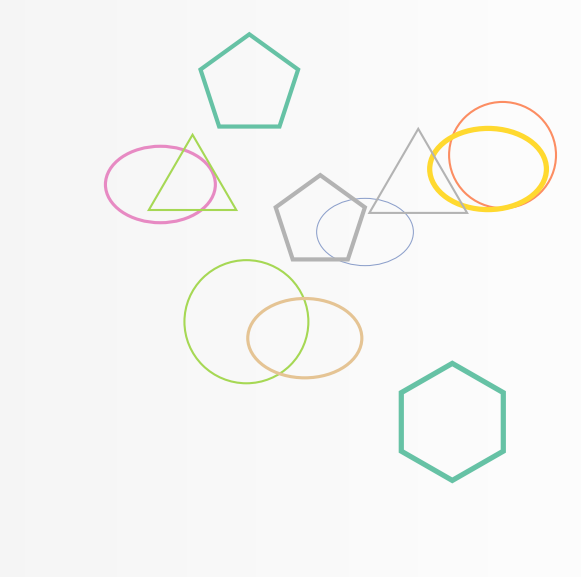[{"shape": "pentagon", "thickness": 2, "radius": 0.44, "center": [0.429, 0.851]}, {"shape": "hexagon", "thickness": 2.5, "radius": 0.51, "center": [0.778, 0.269]}, {"shape": "circle", "thickness": 1, "radius": 0.46, "center": [0.865, 0.731]}, {"shape": "oval", "thickness": 0.5, "radius": 0.42, "center": [0.628, 0.597]}, {"shape": "oval", "thickness": 1.5, "radius": 0.47, "center": [0.276, 0.68]}, {"shape": "circle", "thickness": 1, "radius": 0.53, "center": [0.424, 0.442]}, {"shape": "triangle", "thickness": 1, "radius": 0.43, "center": [0.331, 0.679]}, {"shape": "oval", "thickness": 2.5, "radius": 0.5, "center": [0.84, 0.706]}, {"shape": "oval", "thickness": 1.5, "radius": 0.49, "center": [0.524, 0.414]}, {"shape": "triangle", "thickness": 1, "radius": 0.49, "center": [0.72, 0.679]}, {"shape": "pentagon", "thickness": 2, "radius": 0.4, "center": [0.551, 0.615]}]